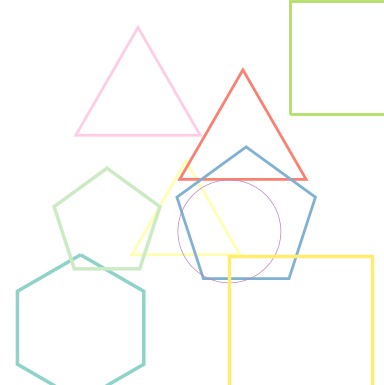[{"shape": "hexagon", "thickness": 2.5, "radius": 0.95, "center": [0.209, 0.149]}, {"shape": "triangle", "thickness": 2, "radius": 0.81, "center": [0.483, 0.42]}, {"shape": "triangle", "thickness": 2, "radius": 0.95, "center": [0.631, 0.629]}, {"shape": "pentagon", "thickness": 2, "radius": 0.95, "center": [0.639, 0.429]}, {"shape": "square", "thickness": 2, "radius": 0.73, "center": [0.899, 0.852]}, {"shape": "triangle", "thickness": 2, "radius": 0.93, "center": [0.358, 0.742]}, {"shape": "circle", "thickness": 0.5, "radius": 0.67, "center": [0.596, 0.399]}, {"shape": "pentagon", "thickness": 2.5, "radius": 0.72, "center": [0.278, 0.419]}, {"shape": "square", "thickness": 2.5, "radius": 0.93, "center": [0.781, 0.148]}]